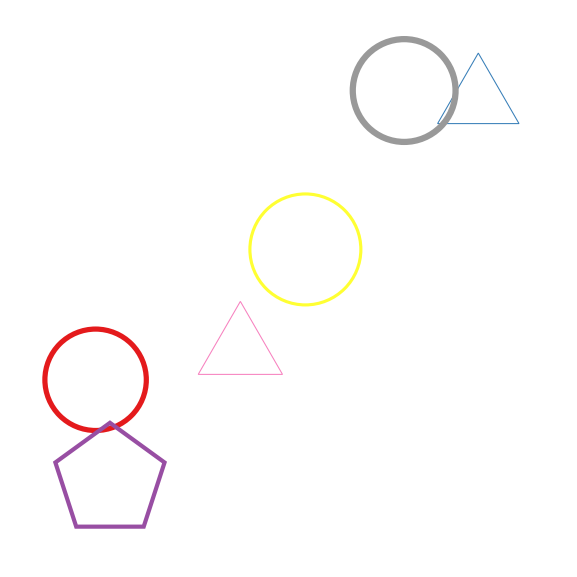[{"shape": "circle", "thickness": 2.5, "radius": 0.44, "center": [0.166, 0.341]}, {"shape": "triangle", "thickness": 0.5, "radius": 0.41, "center": [0.828, 0.826]}, {"shape": "pentagon", "thickness": 2, "radius": 0.5, "center": [0.19, 0.168]}, {"shape": "circle", "thickness": 1.5, "radius": 0.48, "center": [0.529, 0.567]}, {"shape": "triangle", "thickness": 0.5, "radius": 0.42, "center": [0.416, 0.393]}, {"shape": "circle", "thickness": 3, "radius": 0.44, "center": [0.7, 0.842]}]